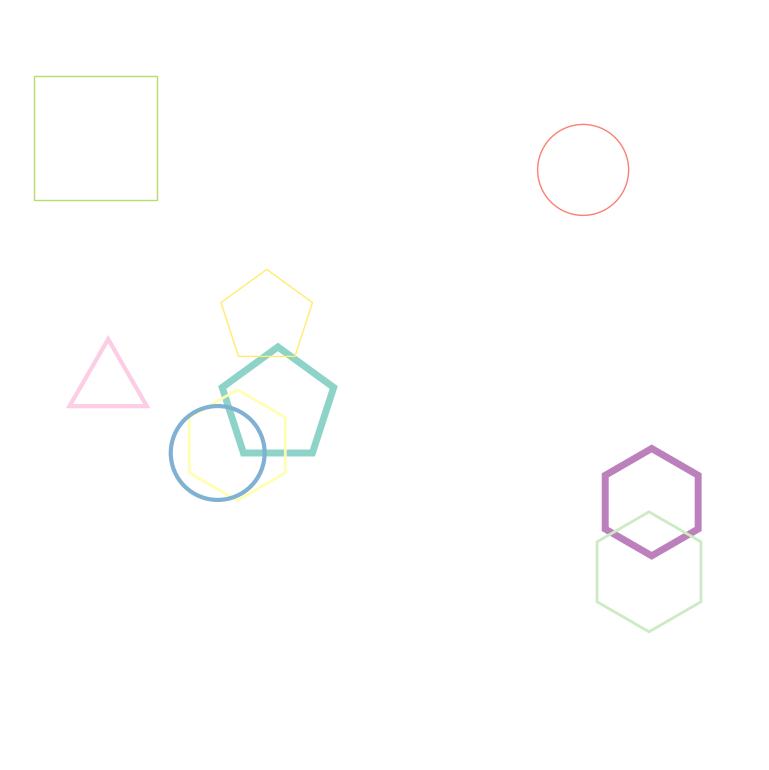[{"shape": "pentagon", "thickness": 2.5, "radius": 0.38, "center": [0.361, 0.473]}, {"shape": "hexagon", "thickness": 1, "radius": 0.36, "center": [0.308, 0.422]}, {"shape": "circle", "thickness": 0.5, "radius": 0.3, "center": [0.757, 0.779]}, {"shape": "circle", "thickness": 1.5, "radius": 0.3, "center": [0.283, 0.412]}, {"shape": "square", "thickness": 0.5, "radius": 0.4, "center": [0.124, 0.821]}, {"shape": "triangle", "thickness": 1.5, "radius": 0.29, "center": [0.14, 0.502]}, {"shape": "hexagon", "thickness": 2.5, "radius": 0.35, "center": [0.846, 0.348]}, {"shape": "hexagon", "thickness": 1, "radius": 0.39, "center": [0.843, 0.257]}, {"shape": "pentagon", "thickness": 0.5, "radius": 0.31, "center": [0.346, 0.588]}]